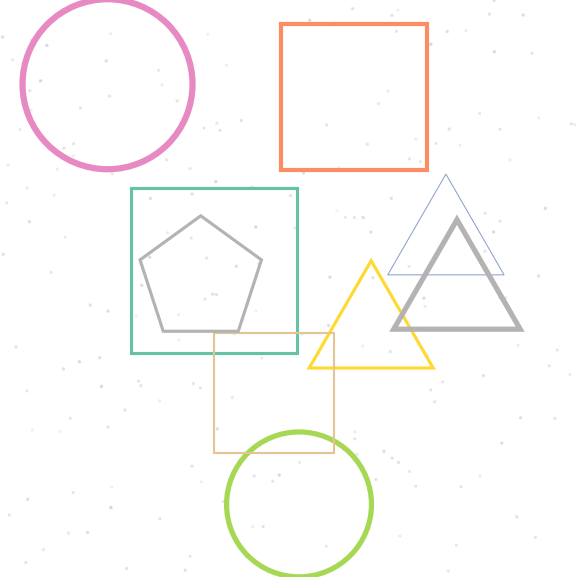[{"shape": "square", "thickness": 1.5, "radius": 0.72, "center": [0.371, 0.531]}, {"shape": "square", "thickness": 2, "radius": 0.63, "center": [0.613, 0.831]}, {"shape": "triangle", "thickness": 0.5, "radius": 0.58, "center": [0.772, 0.581]}, {"shape": "circle", "thickness": 3, "radius": 0.74, "center": [0.186, 0.853]}, {"shape": "circle", "thickness": 2.5, "radius": 0.63, "center": [0.518, 0.126]}, {"shape": "triangle", "thickness": 1.5, "radius": 0.62, "center": [0.643, 0.424]}, {"shape": "square", "thickness": 1, "radius": 0.52, "center": [0.474, 0.318]}, {"shape": "pentagon", "thickness": 1.5, "radius": 0.55, "center": [0.348, 0.515]}, {"shape": "triangle", "thickness": 2.5, "radius": 0.63, "center": [0.791, 0.492]}]